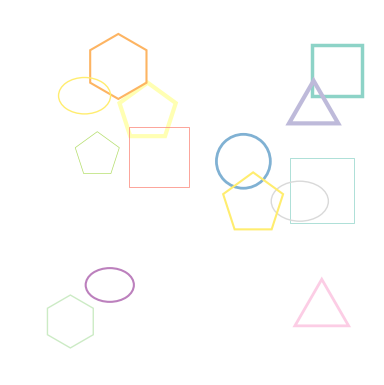[{"shape": "square", "thickness": 0.5, "radius": 0.42, "center": [0.836, 0.505]}, {"shape": "square", "thickness": 2.5, "radius": 0.33, "center": [0.875, 0.816]}, {"shape": "pentagon", "thickness": 3, "radius": 0.38, "center": [0.383, 0.709]}, {"shape": "triangle", "thickness": 3, "radius": 0.37, "center": [0.815, 0.716]}, {"shape": "square", "thickness": 0.5, "radius": 0.39, "center": [0.413, 0.592]}, {"shape": "circle", "thickness": 2, "radius": 0.35, "center": [0.632, 0.581]}, {"shape": "hexagon", "thickness": 1.5, "radius": 0.42, "center": [0.307, 0.827]}, {"shape": "pentagon", "thickness": 0.5, "radius": 0.3, "center": [0.253, 0.598]}, {"shape": "triangle", "thickness": 2, "radius": 0.4, "center": [0.836, 0.194]}, {"shape": "oval", "thickness": 1, "radius": 0.37, "center": [0.779, 0.477]}, {"shape": "oval", "thickness": 1.5, "radius": 0.31, "center": [0.285, 0.26]}, {"shape": "hexagon", "thickness": 1, "radius": 0.34, "center": [0.183, 0.165]}, {"shape": "oval", "thickness": 1, "radius": 0.34, "center": [0.22, 0.751]}, {"shape": "pentagon", "thickness": 1.5, "radius": 0.41, "center": [0.657, 0.47]}]